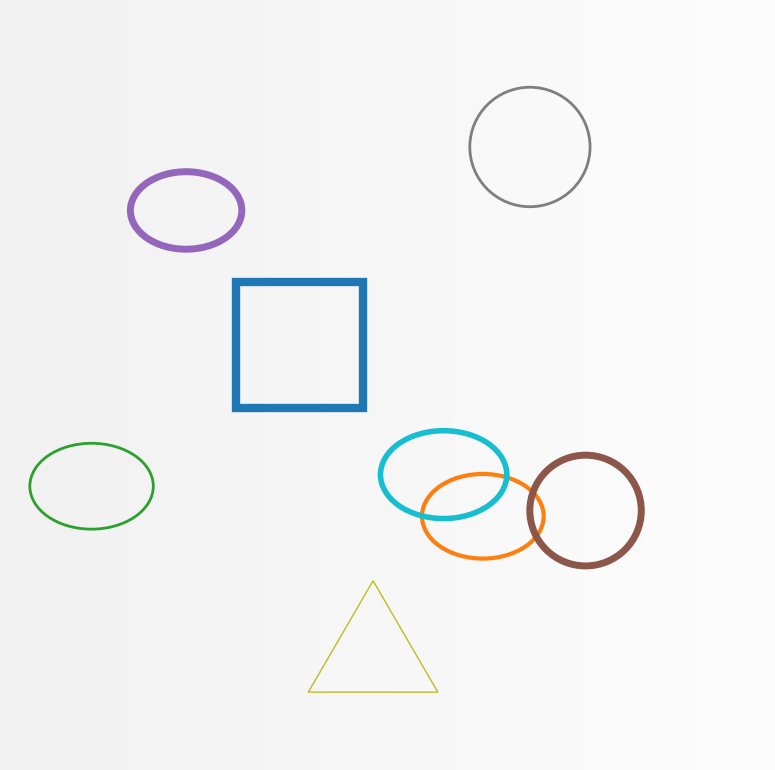[{"shape": "square", "thickness": 3, "radius": 0.41, "center": [0.386, 0.551]}, {"shape": "oval", "thickness": 1.5, "radius": 0.39, "center": [0.623, 0.33]}, {"shape": "oval", "thickness": 1, "radius": 0.4, "center": [0.118, 0.369]}, {"shape": "oval", "thickness": 2.5, "radius": 0.36, "center": [0.24, 0.727]}, {"shape": "circle", "thickness": 2.5, "radius": 0.36, "center": [0.756, 0.337]}, {"shape": "circle", "thickness": 1, "radius": 0.39, "center": [0.684, 0.809]}, {"shape": "triangle", "thickness": 0.5, "radius": 0.48, "center": [0.481, 0.149]}, {"shape": "oval", "thickness": 2, "radius": 0.41, "center": [0.572, 0.384]}]